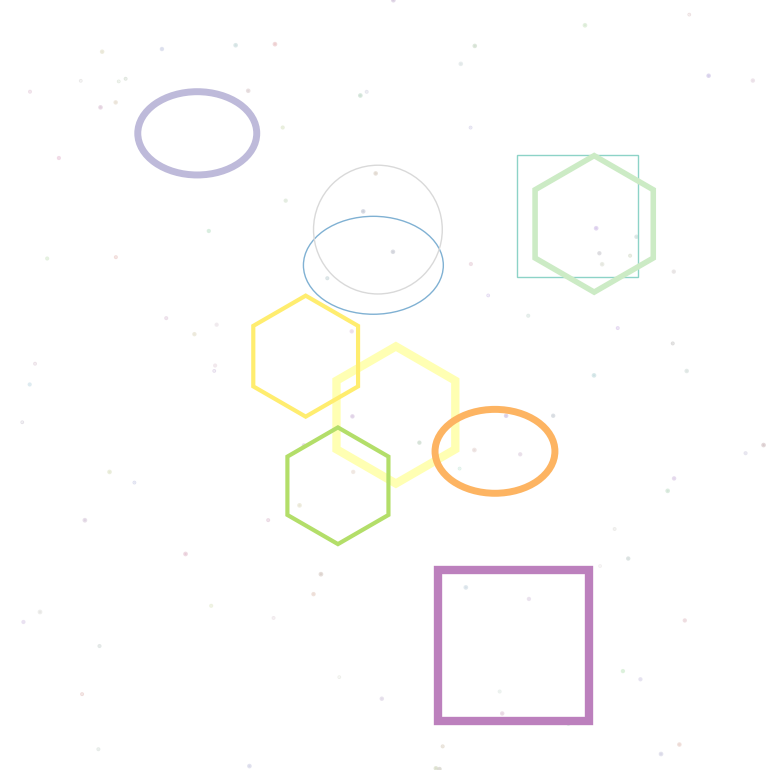[{"shape": "square", "thickness": 0.5, "radius": 0.39, "center": [0.75, 0.72]}, {"shape": "hexagon", "thickness": 3, "radius": 0.45, "center": [0.514, 0.461]}, {"shape": "oval", "thickness": 2.5, "radius": 0.39, "center": [0.256, 0.827]}, {"shape": "oval", "thickness": 0.5, "radius": 0.45, "center": [0.485, 0.655]}, {"shape": "oval", "thickness": 2.5, "radius": 0.39, "center": [0.643, 0.414]}, {"shape": "hexagon", "thickness": 1.5, "radius": 0.38, "center": [0.439, 0.369]}, {"shape": "circle", "thickness": 0.5, "radius": 0.42, "center": [0.491, 0.702]}, {"shape": "square", "thickness": 3, "radius": 0.49, "center": [0.667, 0.162]}, {"shape": "hexagon", "thickness": 2, "radius": 0.44, "center": [0.772, 0.709]}, {"shape": "hexagon", "thickness": 1.5, "radius": 0.39, "center": [0.397, 0.537]}]